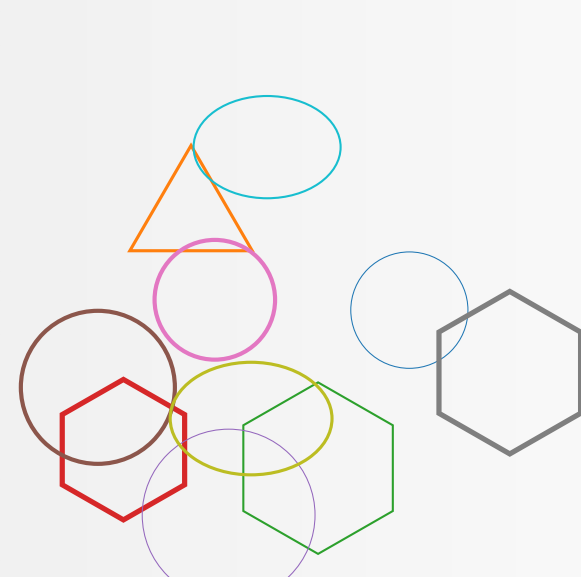[{"shape": "circle", "thickness": 0.5, "radius": 0.5, "center": [0.704, 0.462]}, {"shape": "triangle", "thickness": 1.5, "radius": 0.61, "center": [0.329, 0.626]}, {"shape": "hexagon", "thickness": 1, "radius": 0.74, "center": [0.547, 0.188]}, {"shape": "hexagon", "thickness": 2.5, "radius": 0.61, "center": [0.212, 0.22]}, {"shape": "circle", "thickness": 0.5, "radius": 0.74, "center": [0.393, 0.107]}, {"shape": "circle", "thickness": 2, "radius": 0.66, "center": [0.168, 0.328]}, {"shape": "circle", "thickness": 2, "radius": 0.52, "center": [0.37, 0.48]}, {"shape": "hexagon", "thickness": 2.5, "radius": 0.7, "center": [0.877, 0.354]}, {"shape": "oval", "thickness": 1.5, "radius": 0.7, "center": [0.432, 0.274]}, {"shape": "oval", "thickness": 1, "radius": 0.63, "center": [0.46, 0.744]}]